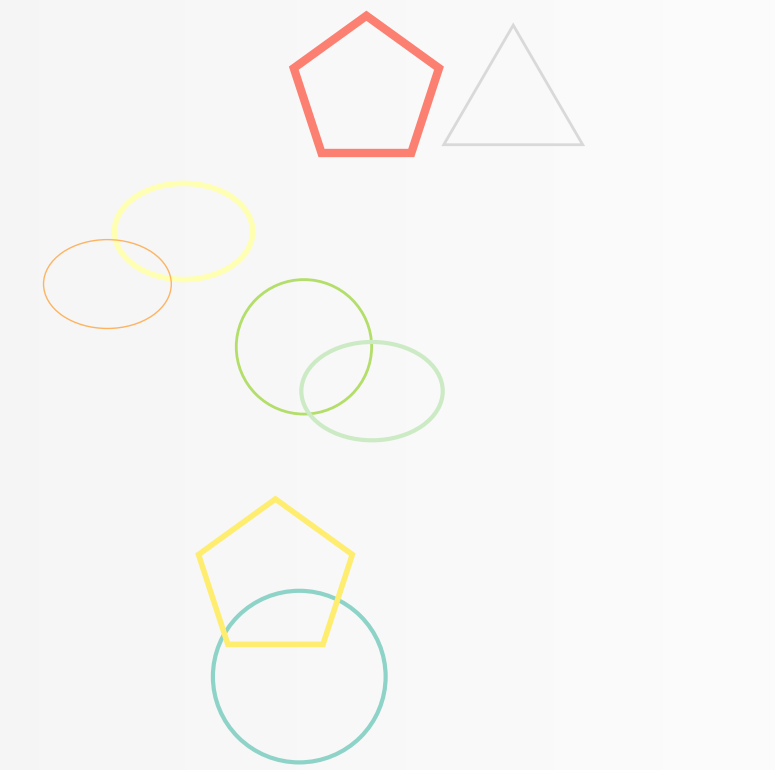[{"shape": "circle", "thickness": 1.5, "radius": 0.56, "center": [0.386, 0.121]}, {"shape": "oval", "thickness": 2, "radius": 0.45, "center": [0.237, 0.699]}, {"shape": "pentagon", "thickness": 3, "radius": 0.49, "center": [0.473, 0.881]}, {"shape": "oval", "thickness": 0.5, "radius": 0.41, "center": [0.139, 0.631]}, {"shape": "circle", "thickness": 1, "radius": 0.44, "center": [0.392, 0.55]}, {"shape": "triangle", "thickness": 1, "radius": 0.52, "center": [0.662, 0.864]}, {"shape": "oval", "thickness": 1.5, "radius": 0.46, "center": [0.48, 0.492]}, {"shape": "pentagon", "thickness": 2, "radius": 0.52, "center": [0.355, 0.248]}]